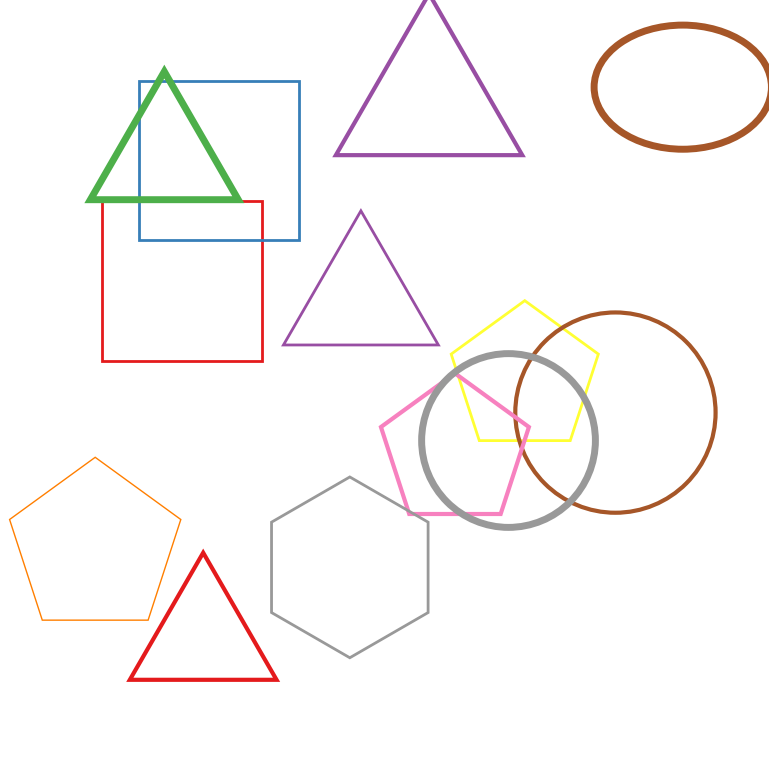[{"shape": "square", "thickness": 1, "radius": 0.52, "center": [0.237, 0.635]}, {"shape": "triangle", "thickness": 1.5, "radius": 0.55, "center": [0.264, 0.172]}, {"shape": "square", "thickness": 1, "radius": 0.52, "center": [0.284, 0.792]}, {"shape": "triangle", "thickness": 2.5, "radius": 0.55, "center": [0.213, 0.796]}, {"shape": "triangle", "thickness": 1, "radius": 0.58, "center": [0.469, 0.61]}, {"shape": "triangle", "thickness": 1.5, "radius": 0.7, "center": [0.557, 0.868]}, {"shape": "pentagon", "thickness": 0.5, "radius": 0.58, "center": [0.124, 0.289]}, {"shape": "pentagon", "thickness": 1, "radius": 0.5, "center": [0.682, 0.509]}, {"shape": "circle", "thickness": 1.5, "radius": 0.65, "center": [0.799, 0.464]}, {"shape": "oval", "thickness": 2.5, "radius": 0.58, "center": [0.887, 0.887]}, {"shape": "pentagon", "thickness": 1.5, "radius": 0.51, "center": [0.591, 0.414]}, {"shape": "hexagon", "thickness": 1, "radius": 0.59, "center": [0.454, 0.263]}, {"shape": "circle", "thickness": 2.5, "radius": 0.56, "center": [0.66, 0.428]}]